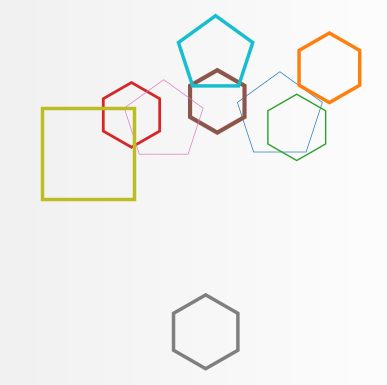[{"shape": "pentagon", "thickness": 0.5, "radius": 0.58, "center": [0.722, 0.698]}, {"shape": "hexagon", "thickness": 2.5, "radius": 0.45, "center": [0.85, 0.824]}, {"shape": "hexagon", "thickness": 1, "radius": 0.43, "center": [0.766, 0.669]}, {"shape": "hexagon", "thickness": 2, "radius": 0.42, "center": [0.339, 0.702]}, {"shape": "hexagon", "thickness": 3, "radius": 0.41, "center": [0.561, 0.737]}, {"shape": "pentagon", "thickness": 0.5, "radius": 0.53, "center": [0.422, 0.686]}, {"shape": "hexagon", "thickness": 2.5, "radius": 0.48, "center": [0.531, 0.138]}, {"shape": "square", "thickness": 2.5, "radius": 0.59, "center": [0.227, 0.601]}, {"shape": "pentagon", "thickness": 2.5, "radius": 0.5, "center": [0.556, 0.858]}]